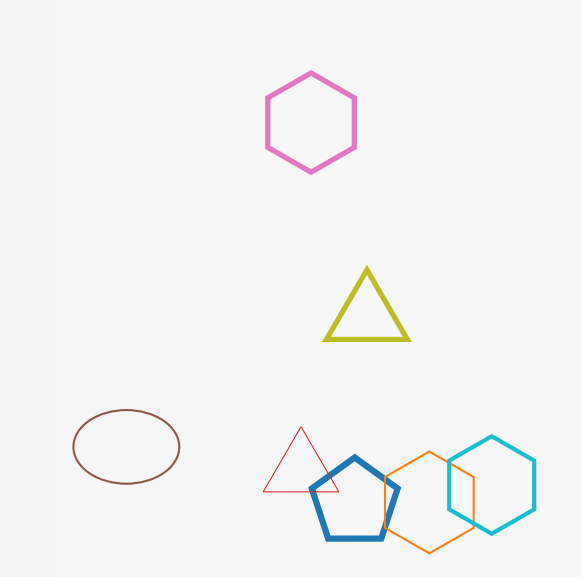[{"shape": "pentagon", "thickness": 3, "radius": 0.39, "center": [0.61, 0.129]}, {"shape": "hexagon", "thickness": 1, "radius": 0.44, "center": [0.739, 0.129]}, {"shape": "triangle", "thickness": 0.5, "radius": 0.38, "center": [0.518, 0.185]}, {"shape": "oval", "thickness": 1, "radius": 0.46, "center": [0.217, 0.225]}, {"shape": "hexagon", "thickness": 2.5, "radius": 0.43, "center": [0.535, 0.787]}, {"shape": "triangle", "thickness": 2.5, "radius": 0.4, "center": [0.631, 0.452]}, {"shape": "hexagon", "thickness": 2, "radius": 0.42, "center": [0.846, 0.159]}]